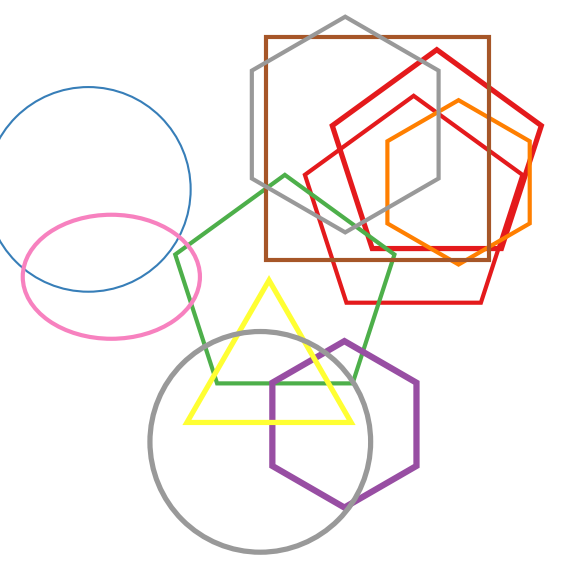[{"shape": "pentagon", "thickness": 2.5, "radius": 0.95, "center": [0.756, 0.723]}, {"shape": "pentagon", "thickness": 2, "radius": 0.99, "center": [0.716, 0.635]}, {"shape": "circle", "thickness": 1, "radius": 0.89, "center": [0.153, 0.671]}, {"shape": "pentagon", "thickness": 2, "radius": 1.0, "center": [0.493, 0.497]}, {"shape": "hexagon", "thickness": 3, "radius": 0.72, "center": [0.596, 0.264]}, {"shape": "hexagon", "thickness": 2, "radius": 0.71, "center": [0.794, 0.683]}, {"shape": "triangle", "thickness": 2.5, "radius": 0.82, "center": [0.466, 0.35]}, {"shape": "square", "thickness": 2, "radius": 0.97, "center": [0.654, 0.742]}, {"shape": "oval", "thickness": 2, "radius": 0.77, "center": [0.193, 0.52]}, {"shape": "circle", "thickness": 2.5, "radius": 0.96, "center": [0.451, 0.234]}, {"shape": "hexagon", "thickness": 2, "radius": 0.93, "center": [0.598, 0.783]}]